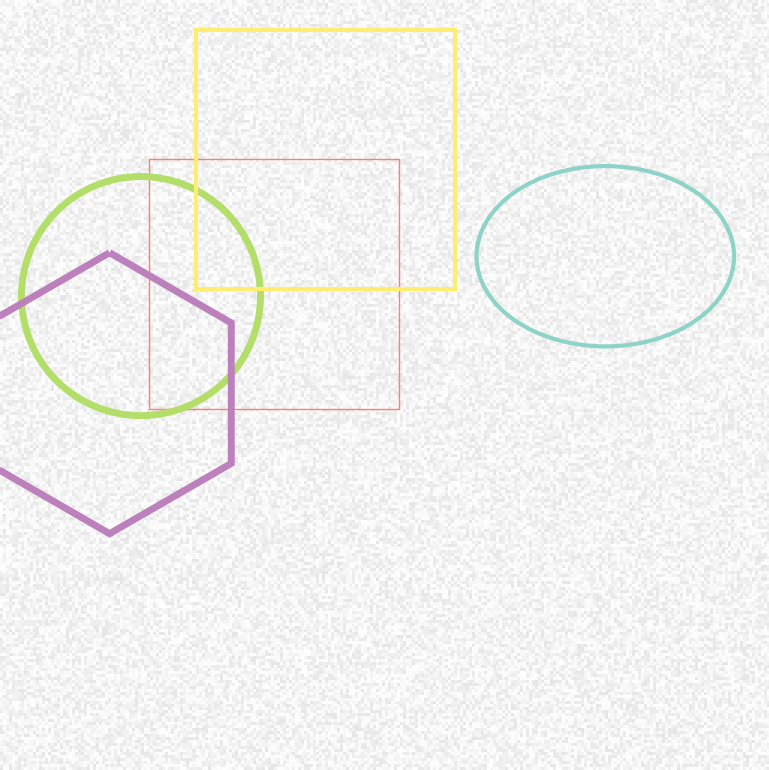[{"shape": "oval", "thickness": 1.5, "radius": 0.84, "center": [0.786, 0.667]}, {"shape": "square", "thickness": 0.5, "radius": 0.81, "center": [0.356, 0.631]}, {"shape": "circle", "thickness": 2.5, "radius": 0.78, "center": [0.183, 0.615]}, {"shape": "hexagon", "thickness": 2.5, "radius": 0.91, "center": [0.142, 0.489]}, {"shape": "square", "thickness": 1.5, "radius": 0.84, "center": [0.423, 0.793]}]